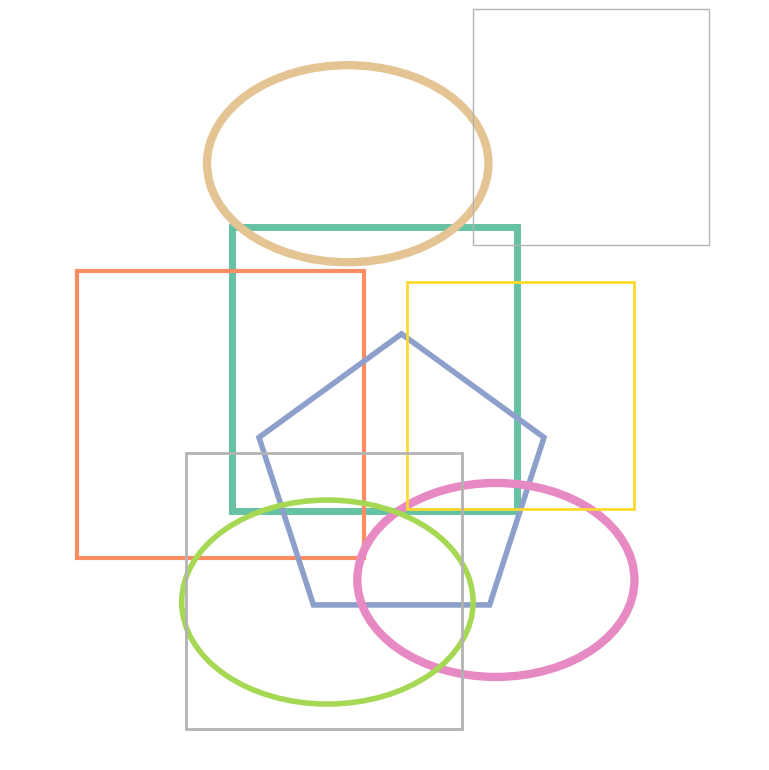[{"shape": "square", "thickness": 2.5, "radius": 0.92, "center": [0.486, 0.521]}, {"shape": "square", "thickness": 1.5, "radius": 0.93, "center": [0.286, 0.461]}, {"shape": "pentagon", "thickness": 2, "radius": 0.97, "center": [0.521, 0.372]}, {"shape": "oval", "thickness": 3, "radius": 0.9, "center": [0.644, 0.247]}, {"shape": "oval", "thickness": 2, "radius": 0.95, "center": [0.425, 0.218]}, {"shape": "square", "thickness": 1, "radius": 0.74, "center": [0.676, 0.486]}, {"shape": "oval", "thickness": 3, "radius": 0.91, "center": [0.452, 0.787]}, {"shape": "square", "thickness": 0.5, "radius": 0.77, "center": [0.768, 0.835]}, {"shape": "square", "thickness": 1, "radius": 0.9, "center": [0.421, 0.232]}]